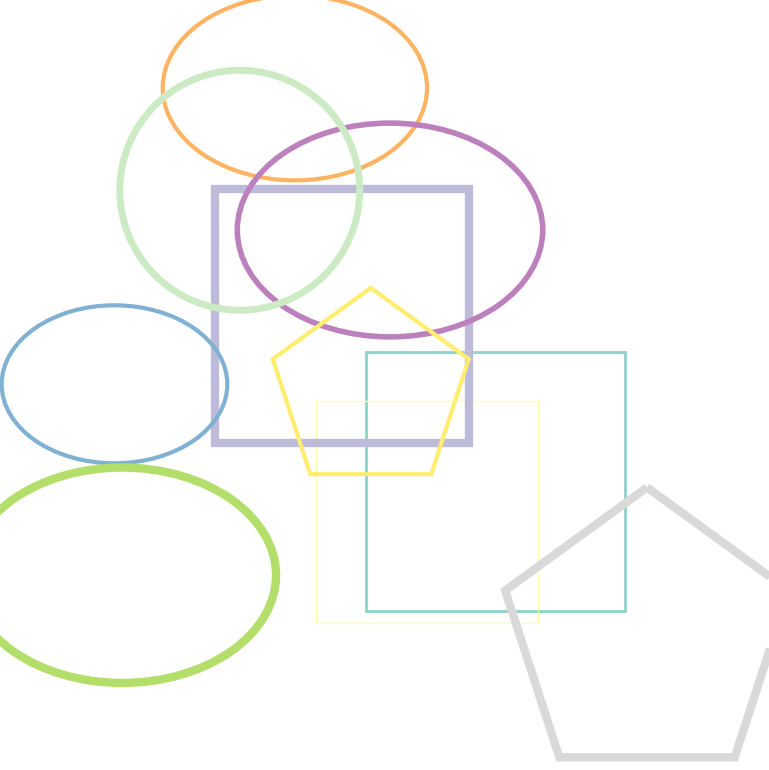[{"shape": "square", "thickness": 1, "radius": 0.84, "center": [0.643, 0.374]}, {"shape": "square", "thickness": 0.5, "radius": 0.72, "center": [0.554, 0.335]}, {"shape": "square", "thickness": 3, "radius": 0.82, "center": [0.444, 0.589]}, {"shape": "oval", "thickness": 1.5, "radius": 0.73, "center": [0.149, 0.501]}, {"shape": "oval", "thickness": 1.5, "radius": 0.86, "center": [0.383, 0.886]}, {"shape": "oval", "thickness": 3, "radius": 1.0, "center": [0.159, 0.253]}, {"shape": "pentagon", "thickness": 3, "radius": 0.97, "center": [0.84, 0.173]}, {"shape": "oval", "thickness": 2, "radius": 0.99, "center": [0.507, 0.701]}, {"shape": "circle", "thickness": 2.5, "radius": 0.78, "center": [0.311, 0.753]}, {"shape": "pentagon", "thickness": 1.5, "radius": 0.67, "center": [0.481, 0.492]}]